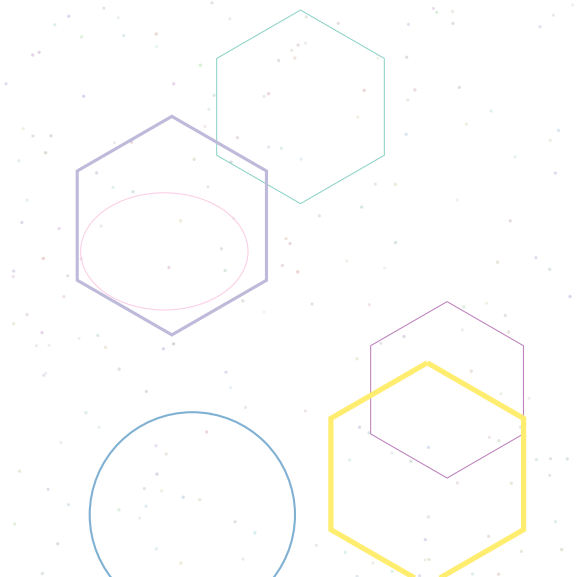[{"shape": "hexagon", "thickness": 0.5, "radius": 0.84, "center": [0.52, 0.814]}, {"shape": "hexagon", "thickness": 1.5, "radius": 0.95, "center": [0.298, 0.608]}, {"shape": "circle", "thickness": 1, "radius": 0.89, "center": [0.333, 0.108]}, {"shape": "oval", "thickness": 0.5, "radius": 0.72, "center": [0.285, 0.564]}, {"shape": "hexagon", "thickness": 0.5, "radius": 0.76, "center": [0.774, 0.324]}, {"shape": "hexagon", "thickness": 2.5, "radius": 0.96, "center": [0.74, 0.178]}]